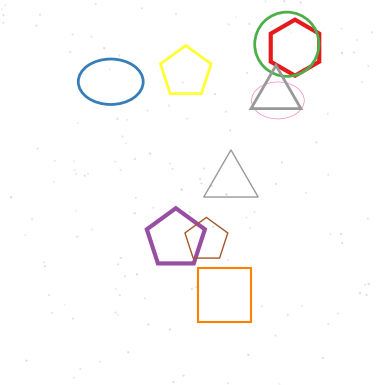[{"shape": "hexagon", "thickness": 3, "radius": 0.36, "center": [0.766, 0.876]}, {"shape": "oval", "thickness": 2, "radius": 0.42, "center": [0.288, 0.788]}, {"shape": "circle", "thickness": 2, "radius": 0.42, "center": [0.745, 0.885]}, {"shape": "pentagon", "thickness": 3, "radius": 0.4, "center": [0.457, 0.38]}, {"shape": "square", "thickness": 1.5, "radius": 0.35, "center": [0.583, 0.234]}, {"shape": "pentagon", "thickness": 2, "radius": 0.35, "center": [0.483, 0.813]}, {"shape": "pentagon", "thickness": 1, "radius": 0.29, "center": [0.536, 0.377]}, {"shape": "oval", "thickness": 0.5, "radius": 0.34, "center": [0.722, 0.739]}, {"shape": "triangle", "thickness": 1, "radius": 0.41, "center": [0.6, 0.529]}, {"shape": "triangle", "thickness": 2, "radius": 0.37, "center": [0.717, 0.755]}]